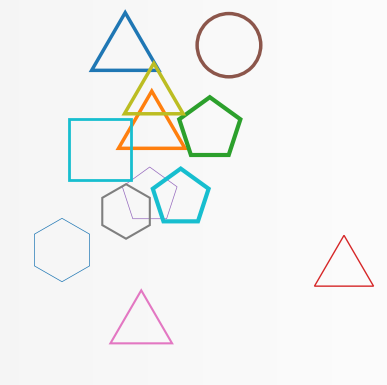[{"shape": "triangle", "thickness": 2.5, "radius": 0.5, "center": [0.323, 0.867]}, {"shape": "hexagon", "thickness": 0.5, "radius": 0.41, "center": [0.16, 0.351]}, {"shape": "triangle", "thickness": 2.5, "radius": 0.5, "center": [0.392, 0.664]}, {"shape": "pentagon", "thickness": 3, "radius": 0.41, "center": [0.541, 0.665]}, {"shape": "triangle", "thickness": 1, "radius": 0.44, "center": [0.888, 0.301]}, {"shape": "pentagon", "thickness": 0.5, "radius": 0.37, "center": [0.386, 0.492]}, {"shape": "circle", "thickness": 2.5, "radius": 0.41, "center": [0.591, 0.883]}, {"shape": "triangle", "thickness": 1.5, "radius": 0.46, "center": [0.364, 0.154]}, {"shape": "hexagon", "thickness": 1.5, "radius": 0.35, "center": [0.325, 0.451]}, {"shape": "triangle", "thickness": 2.5, "radius": 0.44, "center": [0.397, 0.748]}, {"shape": "pentagon", "thickness": 3, "radius": 0.38, "center": [0.466, 0.486]}, {"shape": "square", "thickness": 2, "radius": 0.4, "center": [0.257, 0.612]}]